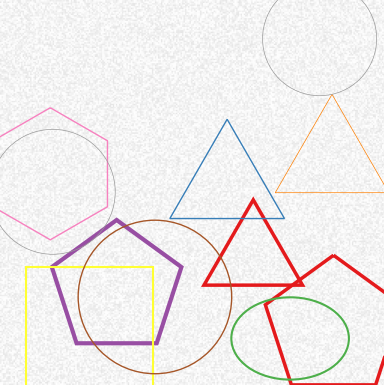[{"shape": "triangle", "thickness": 2.5, "radius": 0.74, "center": [0.658, 0.333]}, {"shape": "pentagon", "thickness": 2.5, "radius": 0.93, "center": [0.866, 0.151]}, {"shape": "triangle", "thickness": 1, "radius": 0.86, "center": [0.59, 0.518]}, {"shape": "oval", "thickness": 1.5, "radius": 0.76, "center": [0.754, 0.121]}, {"shape": "pentagon", "thickness": 3, "radius": 0.88, "center": [0.303, 0.252]}, {"shape": "triangle", "thickness": 0.5, "radius": 0.85, "center": [0.862, 0.585]}, {"shape": "square", "thickness": 1.5, "radius": 0.83, "center": [0.233, 0.14]}, {"shape": "circle", "thickness": 1, "radius": 1.0, "center": [0.402, 0.229]}, {"shape": "hexagon", "thickness": 1, "radius": 0.86, "center": [0.131, 0.549]}, {"shape": "circle", "thickness": 0.5, "radius": 0.81, "center": [0.137, 0.502]}, {"shape": "circle", "thickness": 0.5, "radius": 0.74, "center": [0.83, 0.9]}]